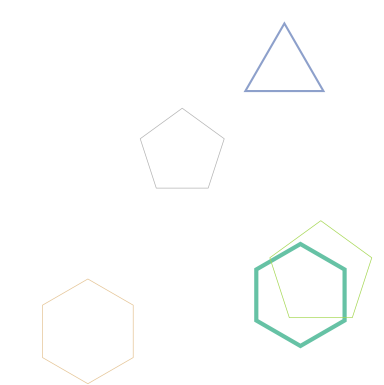[{"shape": "hexagon", "thickness": 3, "radius": 0.66, "center": [0.78, 0.234]}, {"shape": "triangle", "thickness": 1.5, "radius": 0.59, "center": [0.739, 0.822]}, {"shape": "pentagon", "thickness": 0.5, "radius": 0.7, "center": [0.833, 0.288]}, {"shape": "hexagon", "thickness": 0.5, "radius": 0.68, "center": [0.228, 0.139]}, {"shape": "pentagon", "thickness": 0.5, "radius": 0.57, "center": [0.473, 0.604]}]